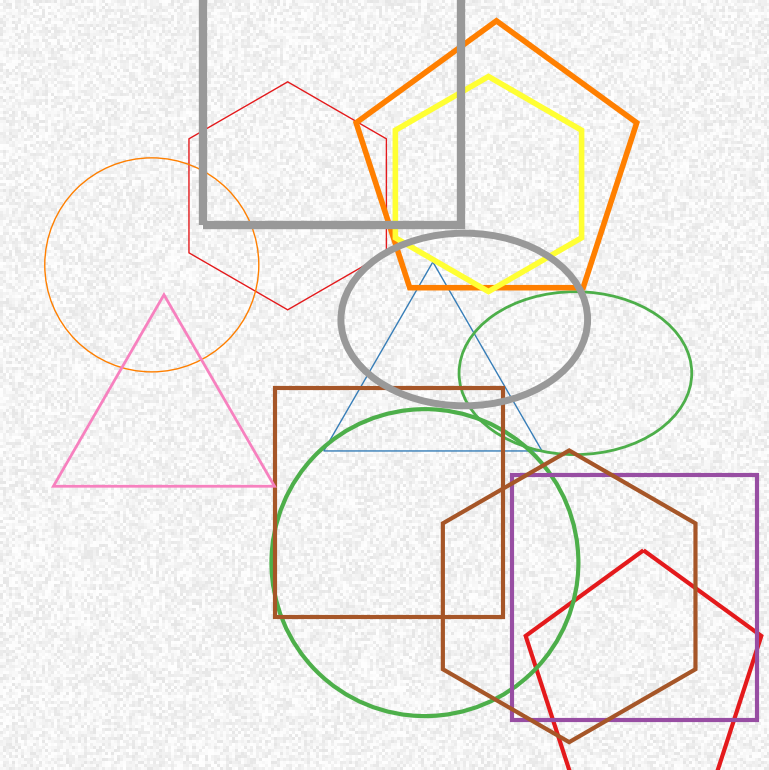[{"shape": "pentagon", "thickness": 1.5, "radius": 0.8, "center": [0.836, 0.124]}, {"shape": "hexagon", "thickness": 0.5, "radius": 0.74, "center": [0.374, 0.746]}, {"shape": "triangle", "thickness": 0.5, "radius": 0.82, "center": [0.562, 0.496]}, {"shape": "circle", "thickness": 1.5, "radius": 1.0, "center": [0.552, 0.269]}, {"shape": "oval", "thickness": 1, "radius": 0.76, "center": [0.747, 0.515]}, {"shape": "square", "thickness": 1.5, "radius": 0.79, "center": [0.824, 0.224]}, {"shape": "pentagon", "thickness": 2, "radius": 0.96, "center": [0.645, 0.781]}, {"shape": "circle", "thickness": 0.5, "radius": 0.69, "center": [0.197, 0.656]}, {"shape": "hexagon", "thickness": 2, "radius": 0.7, "center": [0.634, 0.761]}, {"shape": "hexagon", "thickness": 1.5, "radius": 0.95, "center": [0.739, 0.226]}, {"shape": "square", "thickness": 1.5, "radius": 0.74, "center": [0.505, 0.348]}, {"shape": "triangle", "thickness": 1, "radius": 0.83, "center": [0.213, 0.451]}, {"shape": "square", "thickness": 3, "radius": 0.84, "center": [0.431, 0.876]}, {"shape": "oval", "thickness": 2.5, "radius": 0.8, "center": [0.603, 0.585]}]